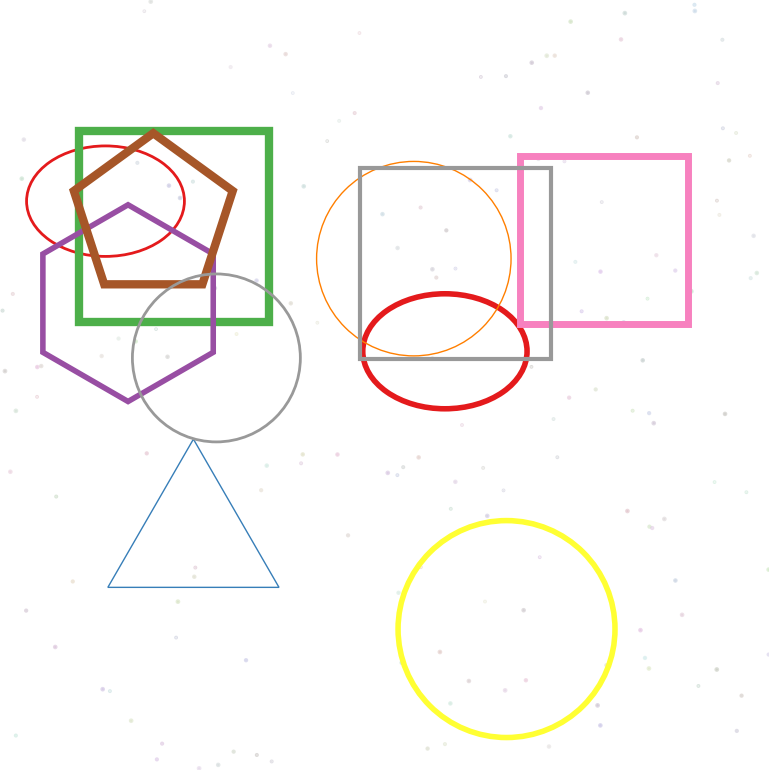[{"shape": "oval", "thickness": 1, "radius": 0.51, "center": [0.137, 0.739]}, {"shape": "oval", "thickness": 2, "radius": 0.53, "center": [0.578, 0.544]}, {"shape": "triangle", "thickness": 0.5, "radius": 0.64, "center": [0.251, 0.301]}, {"shape": "square", "thickness": 3, "radius": 0.62, "center": [0.226, 0.706]}, {"shape": "hexagon", "thickness": 2, "radius": 0.64, "center": [0.166, 0.606]}, {"shape": "circle", "thickness": 0.5, "radius": 0.63, "center": [0.537, 0.664]}, {"shape": "circle", "thickness": 2, "radius": 0.7, "center": [0.658, 0.183]}, {"shape": "pentagon", "thickness": 3, "radius": 0.54, "center": [0.199, 0.719]}, {"shape": "square", "thickness": 2.5, "radius": 0.55, "center": [0.785, 0.689]}, {"shape": "circle", "thickness": 1, "radius": 0.55, "center": [0.281, 0.535]}, {"shape": "square", "thickness": 1.5, "radius": 0.62, "center": [0.591, 0.658]}]